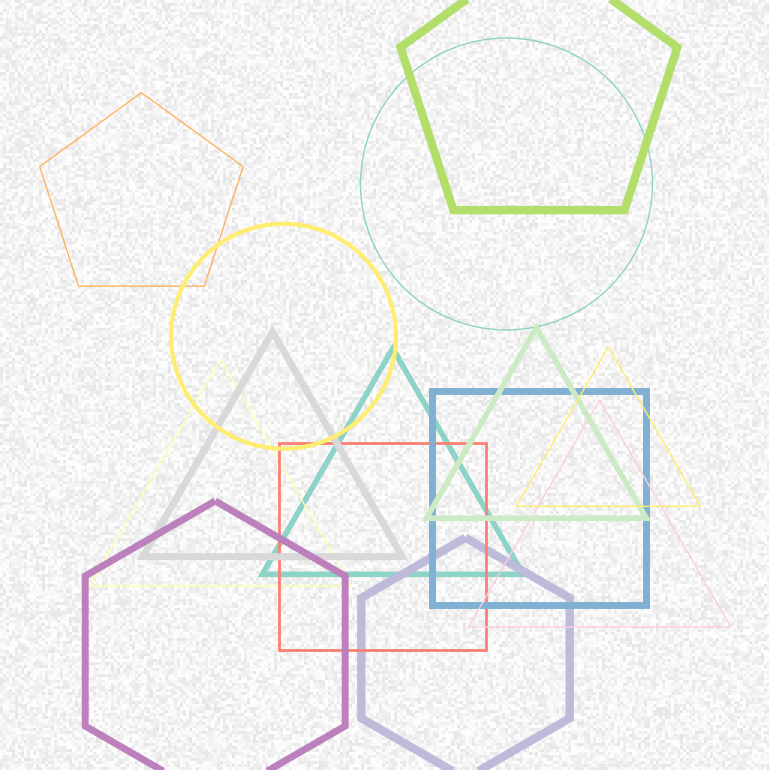[{"shape": "circle", "thickness": 0.5, "radius": 0.95, "center": [0.658, 0.761]}, {"shape": "triangle", "thickness": 2, "radius": 0.98, "center": [0.51, 0.352]}, {"shape": "triangle", "thickness": 0.5, "radius": 0.98, "center": [0.286, 0.337]}, {"shape": "hexagon", "thickness": 3, "radius": 0.78, "center": [0.605, 0.145]}, {"shape": "square", "thickness": 1, "radius": 0.67, "center": [0.496, 0.291]}, {"shape": "square", "thickness": 2.5, "radius": 0.69, "center": [0.7, 0.353]}, {"shape": "pentagon", "thickness": 0.5, "radius": 0.69, "center": [0.184, 0.741]}, {"shape": "pentagon", "thickness": 3, "radius": 0.95, "center": [0.7, 0.88]}, {"shape": "triangle", "thickness": 0.5, "radius": 0.98, "center": [0.779, 0.284]}, {"shape": "triangle", "thickness": 2.5, "radius": 0.97, "center": [0.354, 0.374]}, {"shape": "hexagon", "thickness": 2.5, "radius": 0.97, "center": [0.279, 0.154]}, {"shape": "triangle", "thickness": 2, "radius": 0.82, "center": [0.697, 0.409]}, {"shape": "triangle", "thickness": 0.5, "radius": 0.69, "center": [0.79, 0.411]}, {"shape": "circle", "thickness": 1.5, "radius": 0.73, "center": [0.368, 0.563]}]